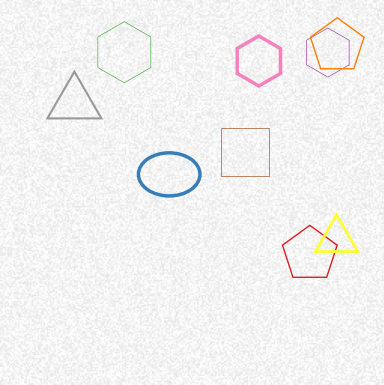[{"shape": "pentagon", "thickness": 1, "radius": 0.37, "center": [0.805, 0.34]}, {"shape": "oval", "thickness": 2.5, "radius": 0.4, "center": [0.439, 0.547]}, {"shape": "hexagon", "thickness": 0.5, "radius": 0.4, "center": [0.323, 0.864]}, {"shape": "hexagon", "thickness": 0.5, "radius": 0.32, "center": [0.852, 0.864]}, {"shape": "pentagon", "thickness": 1, "radius": 0.37, "center": [0.876, 0.881]}, {"shape": "triangle", "thickness": 2, "radius": 0.32, "center": [0.874, 0.378]}, {"shape": "square", "thickness": 0.5, "radius": 0.31, "center": [0.637, 0.606]}, {"shape": "hexagon", "thickness": 2.5, "radius": 0.32, "center": [0.672, 0.842]}, {"shape": "triangle", "thickness": 1.5, "radius": 0.4, "center": [0.193, 0.733]}]